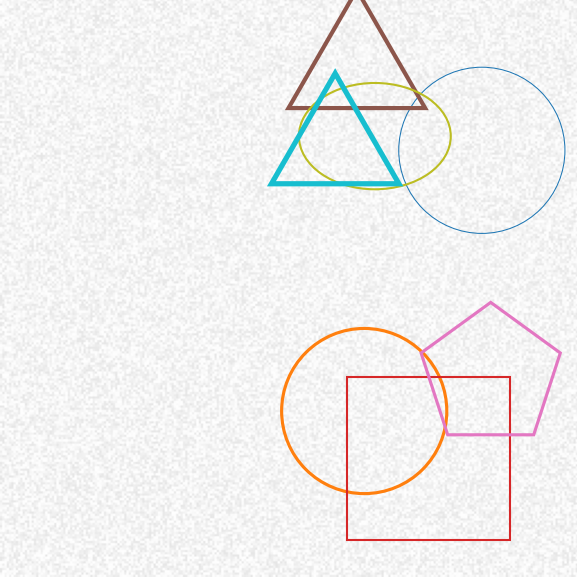[{"shape": "circle", "thickness": 0.5, "radius": 0.72, "center": [0.834, 0.739]}, {"shape": "circle", "thickness": 1.5, "radius": 0.72, "center": [0.631, 0.287]}, {"shape": "square", "thickness": 1, "radius": 0.71, "center": [0.743, 0.206]}, {"shape": "triangle", "thickness": 2, "radius": 0.68, "center": [0.618, 0.88]}, {"shape": "pentagon", "thickness": 1.5, "radius": 0.63, "center": [0.85, 0.349]}, {"shape": "oval", "thickness": 1, "radius": 0.66, "center": [0.649, 0.763]}, {"shape": "triangle", "thickness": 2.5, "radius": 0.64, "center": [0.58, 0.745]}]